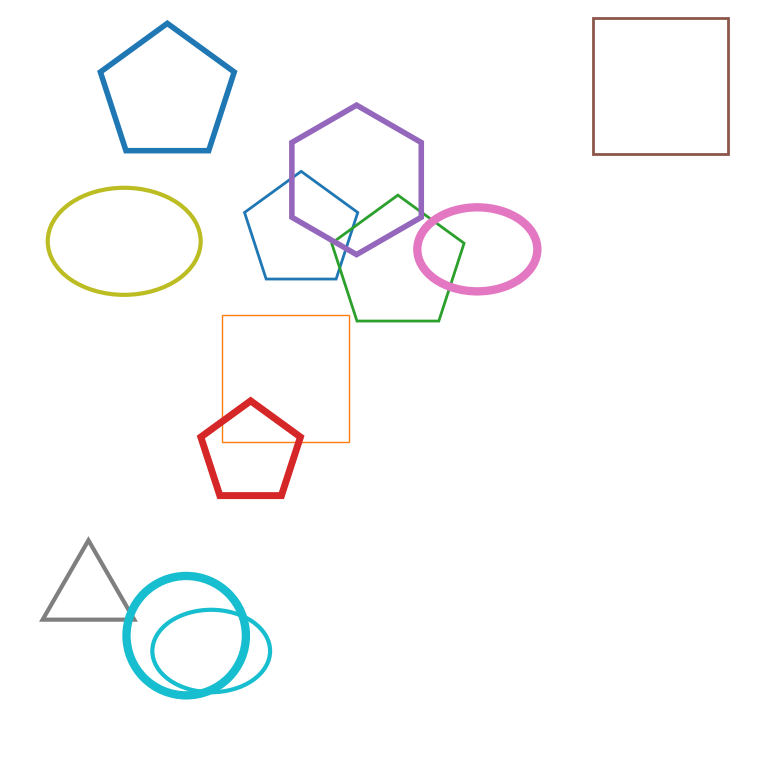[{"shape": "pentagon", "thickness": 1, "radius": 0.39, "center": [0.391, 0.7]}, {"shape": "pentagon", "thickness": 2, "radius": 0.46, "center": [0.217, 0.878]}, {"shape": "square", "thickness": 0.5, "radius": 0.41, "center": [0.371, 0.508]}, {"shape": "pentagon", "thickness": 1, "radius": 0.45, "center": [0.517, 0.656]}, {"shape": "pentagon", "thickness": 2.5, "radius": 0.34, "center": [0.326, 0.411]}, {"shape": "hexagon", "thickness": 2, "radius": 0.49, "center": [0.463, 0.766]}, {"shape": "square", "thickness": 1, "radius": 0.44, "center": [0.858, 0.888]}, {"shape": "oval", "thickness": 3, "radius": 0.39, "center": [0.62, 0.676]}, {"shape": "triangle", "thickness": 1.5, "radius": 0.34, "center": [0.115, 0.23]}, {"shape": "oval", "thickness": 1.5, "radius": 0.5, "center": [0.161, 0.687]}, {"shape": "oval", "thickness": 1.5, "radius": 0.38, "center": [0.274, 0.155]}, {"shape": "circle", "thickness": 3, "radius": 0.39, "center": [0.242, 0.174]}]